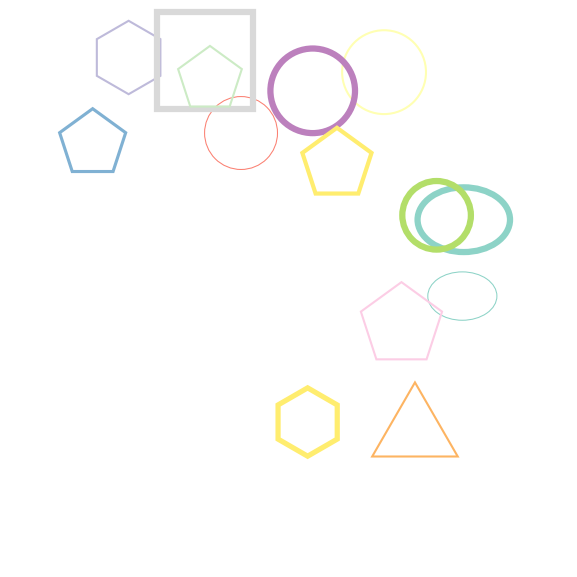[{"shape": "oval", "thickness": 0.5, "radius": 0.3, "center": [0.801, 0.486]}, {"shape": "oval", "thickness": 3, "radius": 0.4, "center": [0.803, 0.619]}, {"shape": "circle", "thickness": 1, "radius": 0.36, "center": [0.665, 0.874]}, {"shape": "hexagon", "thickness": 1, "radius": 0.32, "center": [0.223, 0.9]}, {"shape": "circle", "thickness": 0.5, "radius": 0.32, "center": [0.417, 0.769]}, {"shape": "pentagon", "thickness": 1.5, "radius": 0.3, "center": [0.16, 0.751]}, {"shape": "triangle", "thickness": 1, "radius": 0.43, "center": [0.719, 0.251]}, {"shape": "circle", "thickness": 3, "radius": 0.3, "center": [0.756, 0.626]}, {"shape": "pentagon", "thickness": 1, "radius": 0.37, "center": [0.695, 0.437]}, {"shape": "square", "thickness": 3, "radius": 0.42, "center": [0.355, 0.894]}, {"shape": "circle", "thickness": 3, "radius": 0.37, "center": [0.541, 0.842]}, {"shape": "pentagon", "thickness": 1, "radius": 0.29, "center": [0.364, 0.862]}, {"shape": "hexagon", "thickness": 2.5, "radius": 0.3, "center": [0.533, 0.268]}, {"shape": "pentagon", "thickness": 2, "radius": 0.31, "center": [0.583, 0.715]}]